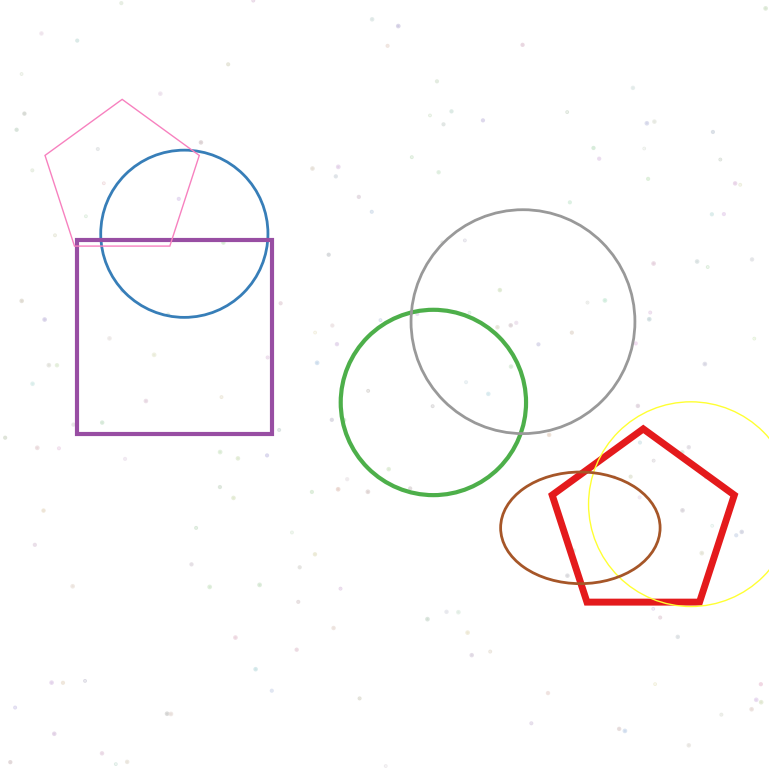[{"shape": "pentagon", "thickness": 2.5, "radius": 0.62, "center": [0.835, 0.319]}, {"shape": "circle", "thickness": 1, "radius": 0.54, "center": [0.239, 0.696]}, {"shape": "circle", "thickness": 1.5, "radius": 0.6, "center": [0.563, 0.477]}, {"shape": "square", "thickness": 1.5, "radius": 0.63, "center": [0.227, 0.562]}, {"shape": "circle", "thickness": 0.5, "radius": 0.66, "center": [0.897, 0.345]}, {"shape": "oval", "thickness": 1, "radius": 0.52, "center": [0.754, 0.315]}, {"shape": "pentagon", "thickness": 0.5, "radius": 0.53, "center": [0.159, 0.766]}, {"shape": "circle", "thickness": 1, "radius": 0.73, "center": [0.679, 0.582]}]